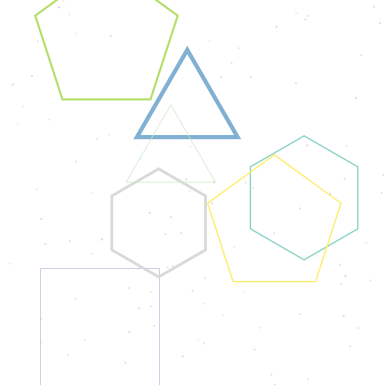[{"shape": "hexagon", "thickness": 1, "radius": 0.81, "center": [0.79, 0.486]}, {"shape": "square", "thickness": 0.5, "radius": 0.77, "center": [0.258, 0.149]}, {"shape": "triangle", "thickness": 3, "radius": 0.76, "center": [0.486, 0.719]}, {"shape": "pentagon", "thickness": 1.5, "radius": 0.97, "center": [0.277, 0.899]}, {"shape": "hexagon", "thickness": 2, "radius": 0.7, "center": [0.412, 0.421]}, {"shape": "triangle", "thickness": 0.5, "radius": 0.67, "center": [0.444, 0.594]}, {"shape": "pentagon", "thickness": 1, "radius": 0.91, "center": [0.712, 0.416]}]